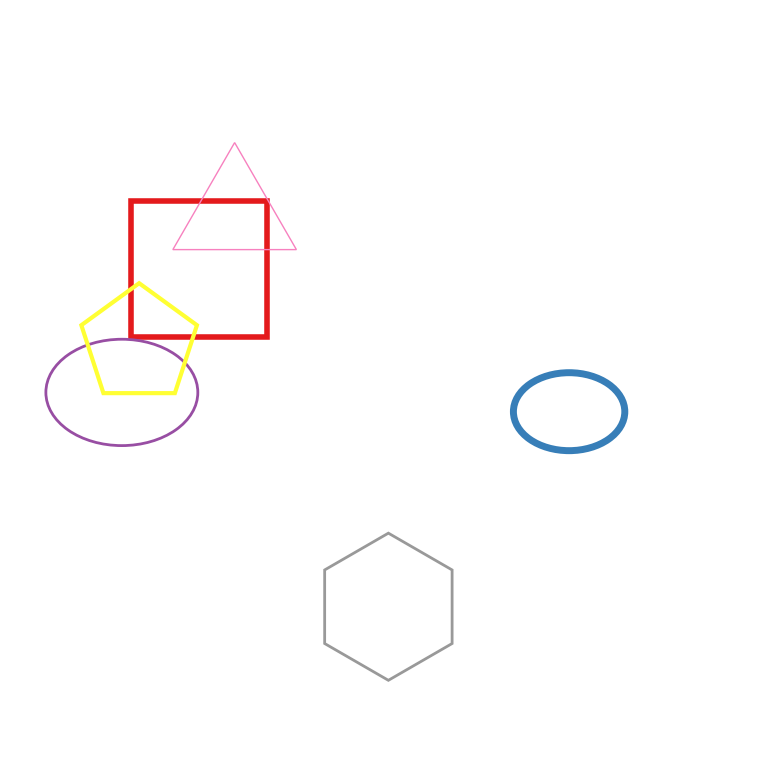[{"shape": "square", "thickness": 2, "radius": 0.44, "center": [0.258, 0.651]}, {"shape": "oval", "thickness": 2.5, "radius": 0.36, "center": [0.739, 0.465]}, {"shape": "oval", "thickness": 1, "radius": 0.49, "center": [0.158, 0.49]}, {"shape": "pentagon", "thickness": 1.5, "radius": 0.39, "center": [0.181, 0.553]}, {"shape": "triangle", "thickness": 0.5, "radius": 0.46, "center": [0.305, 0.722]}, {"shape": "hexagon", "thickness": 1, "radius": 0.48, "center": [0.504, 0.212]}]